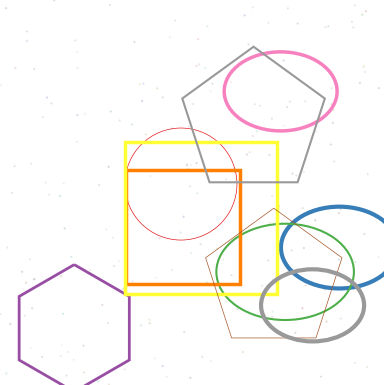[{"shape": "circle", "thickness": 0.5, "radius": 0.73, "center": [0.47, 0.522]}, {"shape": "oval", "thickness": 3, "radius": 0.76, "center": [0.881, 0.357]}, {"shape": "oval", "thickness": 1.5, "radius": 0.89, "center": [0.741, 0.294]}, {"shape": "hexagon", "thickness": 2, "radius": 0.83, "center": [0.193, 0.147]}, {"shape": "square", "thickness": 2.5, "radius": 0.74, "center": [0.475, 0.41]}, {"shape": "square", "thickness": 2.5, "radius": 0.98, "center": [0.523, 0.434]}, {"shape": "pentagon", "thickness": 0.5, "radius": 0.93, "center": [0.711, 0.273]}, {"shape": "oval", "thickness": 2.5, "radius": 0.73, "center": [0.729, 0.763]}, {"shape": "oval", "thickness": 3, "radius": 0.67, "center": [0.812, 0.207]}, {"shape": "pentagon", "thickness": 1.5, "radius": 0.97, "center": [0.659, 0.684]}]